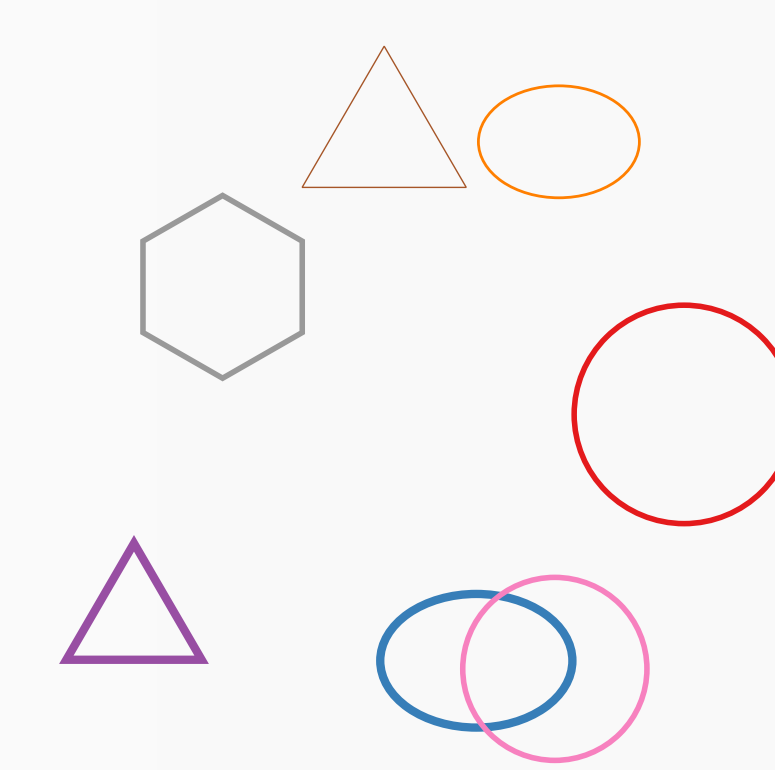[{"shape": "circle", "thickness": 2, "radius": 0.71, "center": [0.883, 0.462]}, {"shape": "oval", "thickness": 3, "radius": 0.62, "center": [0.615, 0.142]}, {"shape": "triangle", "thickness": 3, "radius": 0.5, "center": [0.173, 0.194]}, {"shape": "oval", "thickness": 1, "radius": 0.52, "center": [0.721, 0.816]}, {"shape": "triangle", "thickness": 0.5, "radius": 0.61, "center": [0.496, 0.818]}, {"shape": "circle", "thickness": 2, "radius": 0.59, "center": [0.716, 0.131]}, {"shape": "hexagon", "thickness": 2, "radius": 0.59, "center": [0.287, 0.627]}]